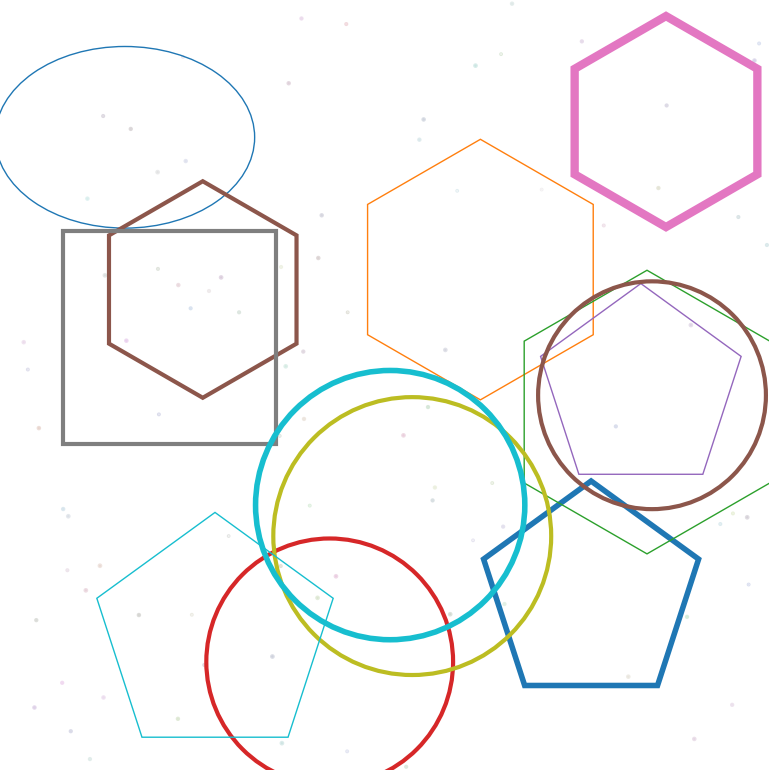[{"shape": "oval", "thickness": 0.5, "radius": 0.84, "center": [0.162, 0.822]}, {"shape": "pentagon", "thickness": 2, "radius": 0.73, "center": [0.768, 0.229]}, {"shape": "hexagon", "thickness": 0.5, "radius": 0.85, "center": [0.624, 0.65]}, {"shape": "hexagon", "thickness": 0.5, "radius": 0.92, "center": [0.84, 0.465]}, {"shape": "circle", "thickness": 1.5, "radius": 0.8, "center": [0.428, 0.14]}, {"shape": "pentagon", "thickness": 0.5, "radius": 0.68, "center": [0.832, 0.495]}, {"shape": "hexagon", "thickness": 1.5, "radius": 0.7, "center": [0.263, 0.624]}, {"shape": "circle", "thickness": 1.5, "radius": 0.74, "center": [0.847, 0.487]}, {"shape": "hexagon", "thickness": 3, "radius": 0.69, "center": [0.865, 0.842]}, {"shape": "square", "thickness": 1.5, "radius": 0.69, "center": [0.22, 0.562]}, {"shape": "circle", "thickness": 1.5, "radius": 0.9, "center": [0.535, 0.304]}, {"shape": "pentagon", "thickness": 0.5, "radius": 0.81, "center": [0.279, 0.173]}, {"shape": "circle", "thickness": 2, "radius": 0.87, "center": [0.507, 0.344]}]